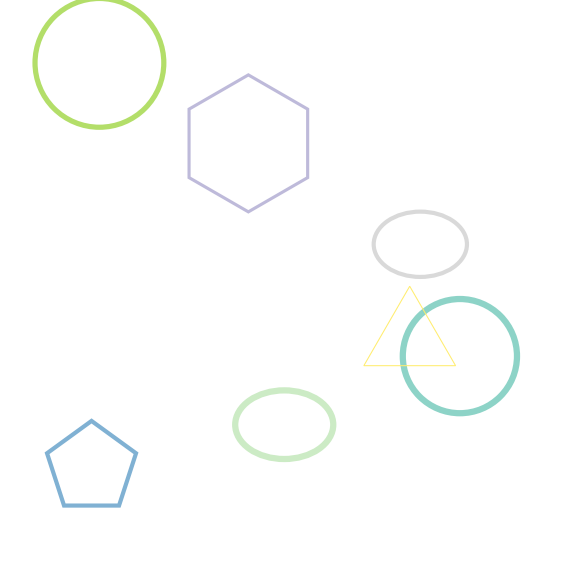[{"shape": "circle", "thickness": 3, "radius": 0.49, "center": [0.796, 0.382]}, {"shape": "hexagon", "thickness": 1.5, "radius": 0.59, "center": [0.43, 0.751]}, {"shape": "pentagon", "thickness": 2, "radius": 0.41, "center": [0.159, 0.189]}, {"shape": "circle", "thickness": 2.5, "radius": 0.56, "center": [0.172, 0.89]}, {"shape": "oval", "thickness": 2, "radius": 0.4, "center": [0.728, 0.576]}, {"shape": "oval", "thickness": 3, "radius": 0.42, "center": [0.492, 0.264]}, {"shape": "triangle", "thickness": 0.5, "radius": 0.46, "center": [0.709, 0.412]}]